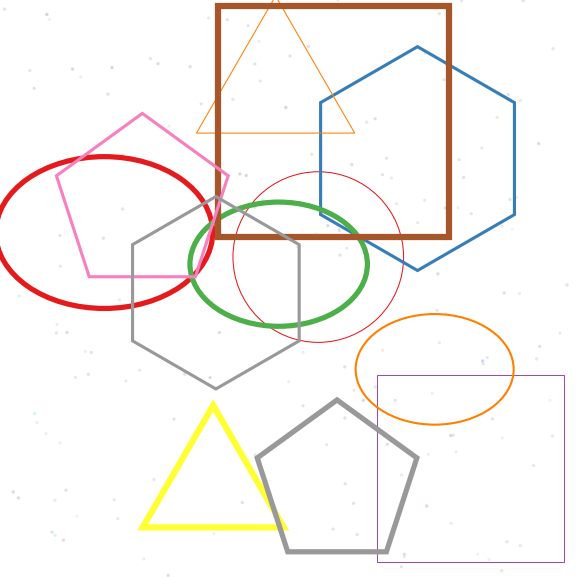[{"shape": "oval", "thickness": 2.5, "radius": 0.94, "center": [0.18, 0.596]}, {"shape": "circle", "thickness": 0.5, "radius": 0.74, "center": [0.551, 0.554]}, {"shape": "hexagon", "thickness": 1.5, "radius": 0.97, "center": [0.723, 0.725]}, {"shape": "oval", "thickness": 2.5, "radius": 0.77, "center": [0.483, 0.542]}, {"shape": "square", "thickness": 0.5, "radius": 0.81, "center": [0.815, 0.188]}, {"shape": "triangle", "thickness": 0.5, "radius": 0.79, "center": [0.477, 0.848]}, {"shape": "oval", "thickness": 1, "radius": 0.68, "center": [0.753, 0.36]}, {"shape": "triangle", "thickness": 3, "radius": 0.7, "center": [0.369, 0.156]}, {"shape": "square", "thickness": 3, "radius": 1.0, "center": [0.577, 0.789]}, {"shape": "pentagon", "thickness": 1.5, "radius": 0.78, "center": [0.246, 0.646]}, {"shape": "hexagon", "thickness": 1.5, "radius": 0.83, "center": [0.374, 0.492]}, {"shape": "pentagon", "thickness": 2.5, "radius": 0.73, "center": [0.584, 0.161]}]